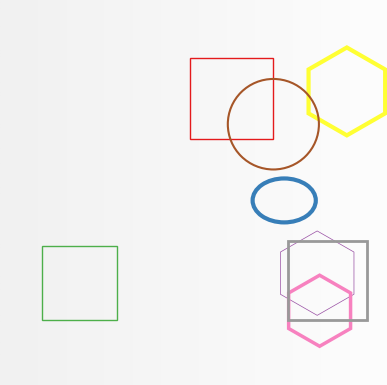[{"shape": "square", "thickness": 1, "radius": 0.53, "center": [0.598, 0.744]}, {"shape": "oval", "thickness": 3, "radius": 0.41, "center": [0.733, 0.479]}, {"shape": "square", "thickness": 1, "radius": 0.48, "center": [0.205, 0.265]}, {"shape": "hexagon", "thickness": 0.5, "radius": 0.55, "center": [0.819, 0.291]}, {"shape": "hexagon", "thickness": 3, "radius": 0.57, "center": [0.895, 0.763]}, {"shape": "circle", "thickness": 1.5, "radius": 0.59, "center": [0.705, 0.677]}, {"shape": "hexagon", "thickness": 2.5, "radius": 0.46, "center": [0.825, 0.193]}, {"shape": "square", "thickness": 2, "radius": 0.52, "center": [0.845, 0.271]}]